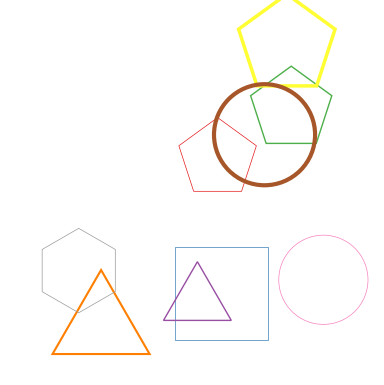[{"shape": "pentagon", "thickness": 0.5, "radius": 0.53, "center": [0.565, 0.589]}, {"shape": "square", "thickness": 0.5, "radius": 0.61, "center": [0.576, 0.237]}, {"shape": "pentagon", "thickness": 1, "radius": 0.55, "center": [0.756, 0.717]}, {"shape": "triangle", "thickness": 1, "radius": 0.51, "center": [0.513, 0.219]}, {"shape": "triangle", "thickness": 1.5, "radius": 0.73, "center": [0.263, 0.153]}, {"shape": "pentagon", "thickness": 2.5, "radius": 0.66, "center": [0.745, 0.883]}, {"shape": "circle", "thickness": 3, "radius": 0.66, "center": [0.687, 0.65]}, {"shape": "circle", "thickness": 0.5, "radius": 0.58, "center": [0.84, 0.273]}, {"shape": "hexagon", "thickness": 0.5, "radius": 0.55, "center": [0.204, 0.297]}]